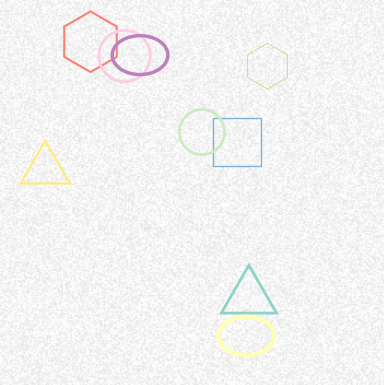[{"shape": "triangle", "thickness": 2, "radius": 0.41, "center": [0.646, 0.228]}, {"shape": "oval", "thickness": 3, "radius": 0.36, "center": [0.639, 0.127]}, {"shape": "hexagon", "thickness": 1.5, "radius": 0.39, "center": [0.235, 0.892]}, {"shape": "square", "thickness": 1, "radius": 0.31, "center": [0.616, 0.632]}, {"shape": "hexagon", "thickness": 0.5, "radius": 0.3, "center": [0.695, 0.828]}, {"shape": "circle", "thickness": 2, "radius": 0.33, "center": [0.324, 0.855]}, {"shape": "oval", "thickness": 2.5, "radius": 0.36, "center": [0.364, 0.857]}, {"shape": "circle", "thickness": 2, "radius": 0.29, "center": [0.525, 0.657]}, {"shape": "triangle", "thickness": 1.5, "radius": 0.37, "center": [0.118, 0.56]}]